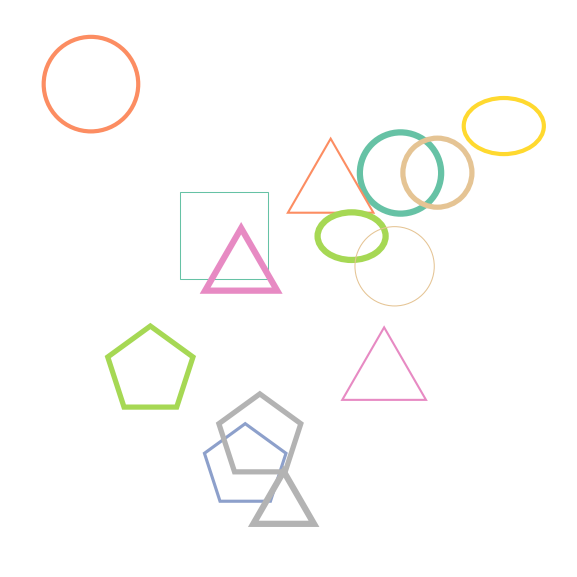[{"shape": "circle", "thickness": 3, "radius": 0.35, "center": [0.694, 0.7]}, {"shape": "square", "thickness": 0.5, "radius": 0.38, "center": [0.388, 0.591]}, {"shape": "circle", "thickness": 2, "radius": 0.41, "center": [0.158, 0.853]}, {"shape": "triangle", "thickness": 1, "radius": 0.43, "center": [0.573, 0.674]}, {"shape": "pentagon", "thickness": 1.5, "radius": 0.37, "center": [0.425, 0.191]}, {"shape": "triangle", "thickness": 1, "radius": 0.42, "center": [0.665, 0.349]}, {"shape": "triangle", "thickness": 3, "radius": 0.36, "center": [0.418, 0.532]}, {"shape": "pentagon", "thickness": 2.5, "radius": 0.39, "center": [0.26, 0.357]}, {"shape": "oval", "thickness": 3, "radius": 0.29, "center": [0.609, 0.59]}, {"shape": "oval", "thickness": 2, "radius": 0.35, "center": [0.872, 0.781]}, {"shape": "circle", "thickness": 2.5, "radius": 0.3, "center": [0.757, 0.7]}, {"shape": "circle", "thickness": 0.5, "radius": 0.34, "center": [0.683, 0.538]}, {"shape": "triangle", "thickness": 3, "radius": 0.3, "center": [0.491, 0.122]}, {"shape": "pentagon", "thickness": 2.5, "radius": 0.37, "center": [0.45, 0.242]}]